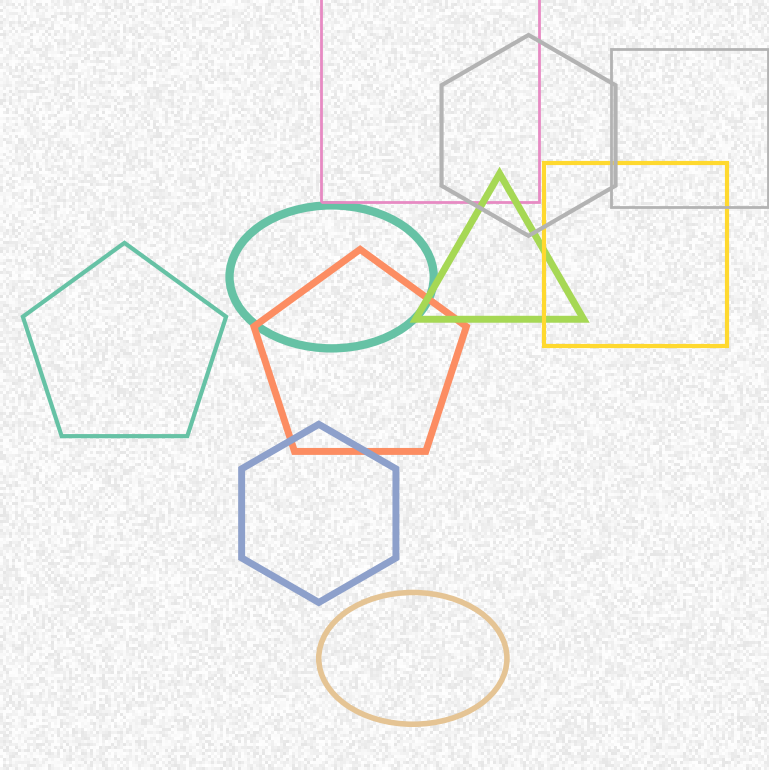[{"shape": "pentagon", "thickness": 1.5, "radius": 0.69, "center": [0.162, 0.546]}, {"shape": "oval", "thickness": 3, "radius": 0.66, "center": [0.431, 0.64]}, {"shape": "pentagon", "thickness": 2.5, "radius": 0.73, "center": [0.468, 0.531]}, {"shape": "hexagon", "thickness": 2.5, "radius": 0.58, "center": [0.414, 0.333]}, {"shape": "square", "thickness": 1, "radius": 0.71, "center": [0.559, 0.879]}, {"shape": "triangle", "thickness": 2.5, "radius": 0.63, "center": [0.649, 0.648]}, {"shape": "square", "thickness": 1.5, "radius": 0.6, "center": [0.825, 0.669]}, {"shape": "oval", "thickness": 2, "radius": 0.61, "center": [0.536, 0.145]}, {"shape": "hexagon", "thickness": 1.5, "radius": 0.65, "center": [0.686, 0.824]}, {"shape": "square", "thickness": 1, "radius": 0.51, "center": [0.895, 0.834]}]